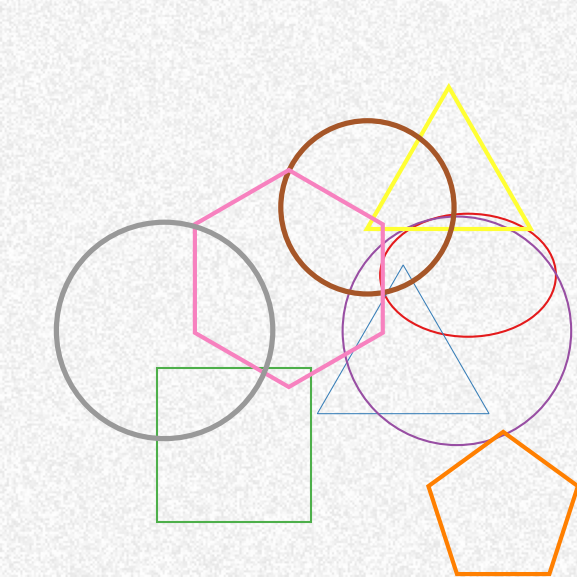[{"shape": "oval", "thickness": 1, "radius": 0.76, "center": [0.81, 0.523]}, {"shape": "triangle", "thickness": 0.5, "radius": 0.86, "center": [0.698, 0.369]}, {"shape": "square", "thickness": 1, "radius": 0.67, "center": [0.406, 0.228]}, {"shape": "circle", "thickness": 1, "radius": 0.99, "center": [0.791, 0.426]}, {"shape": "pentagon", "thickness": 2, "radius": 0.68, "center": [0.871, 0.115]}, {"shape": "triangle", "thickness": 2, "radius": 0.82, "center": [0.777, 0.685]}, {"shape": "circle", "thickness": 2.5, "radius": 0.75, "center": [0.636, 0.64]}, {"shape": "hexagon", "thickness": 2, "radius": 0.94, "center": [0.5, 0.517]}, {"shape": "circle", "thickness": 2.5, "radius": 0.94, "center": [0.285, 0.427]}]